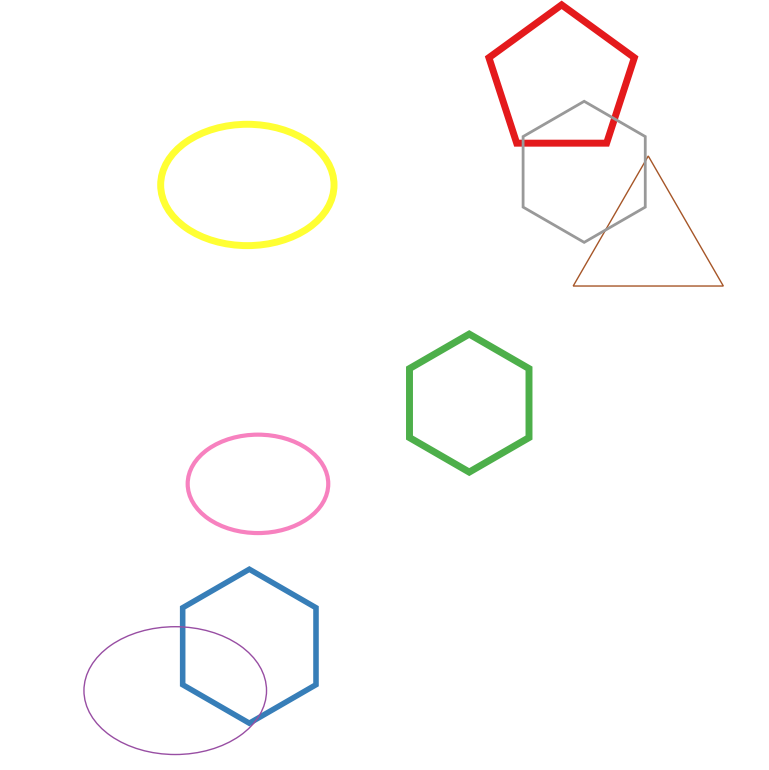[{"shape": "pentagon", "thickness": 2.5, "radius": 0.5, "center": [0.729, 0.894]}, {"shape": "hexagon", "thickness": 2, "radius": 0.5, "center": [0.324, 0.161]}, {"shape": "hexagon", "thickness": 2.5, "radius": 0.45, "center": [0.609, 0.476]}, {"shape": "oval", "thickness": 0.5, "radius": 0.59, "center": [0.228, 0.103]}, {"shape": "oval", "thickness": 2.5, "radius": 0.56, "center": [0.321, 0.76]}, {"shape": "triangle", "thickness": 0.5, "radius": 0.56, "center": [0.842, 0.685]}, {"shape": "oval", "thickness": 1.5, "radius": 0.46, "center": [0.335, 0.372]}, {"shape": "hexagon", "thickness": 1, "radius": 0.46, "center": [0.759, 0.777]}]